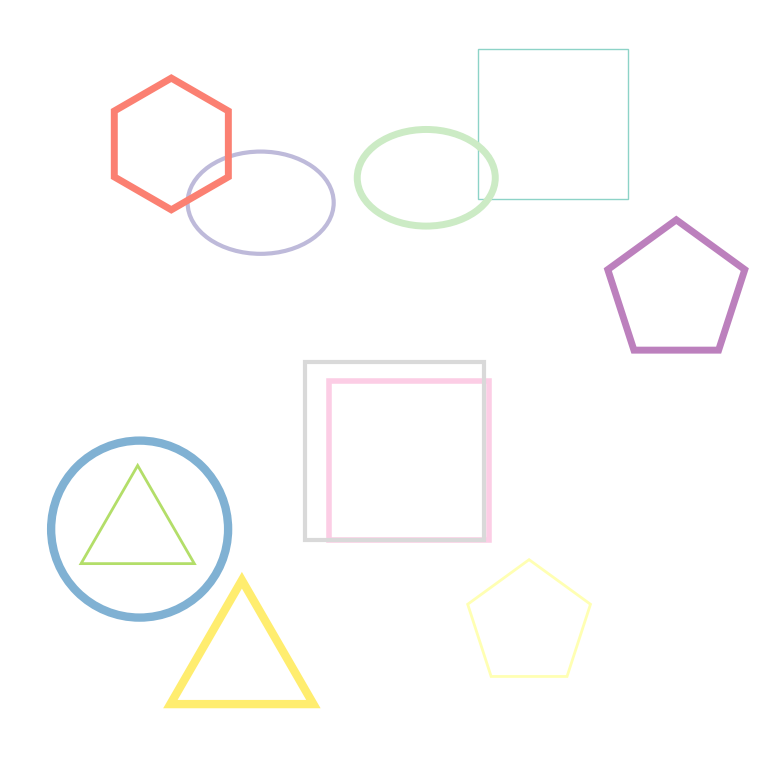[{"shape": "square", "thickness": 0.5, "radius": 0.49, "center": [0.718, 0.839]}, {"shape": "pentagon", "thickness": 1, "radius": 0.42, "center": [0.687, 0.189]}, {"shape": "oval", "thickness": 1.5, "radius": 0.47, "center": [0.339, 0.737]}, {"shape": "hexagon", "thickness": 2.5, "radius": 0.43, "center": [0.222, 0.813]}, {"shape": "circle", "thickness": 3, "radius": 0.57, "center": [0.181, 0.313]}, {"shape": "triangle", "thickness": 1, "radius": 0.42, "center": [0.179, 0.31]}, {"shape": "square", "thickness": 2, "radius": 0.52, "center": [0.531, 0.402]}, {"shape": "square", "thickness": 1.5, "radius": 0.58, "center": [0.512, 0.414]}, {"shape": "pentagon", "thickness": 2.5, "radius": 0.47, "center": [0.878, 0.621]}, {"shape": "oval", "thickness": 2.5, "radius": 0.45, "center": [0.554, 0.769]}, {"shape": "triangle", "thickness": 3, "radius": 0.54, "center": [0.314, 0.139]}]